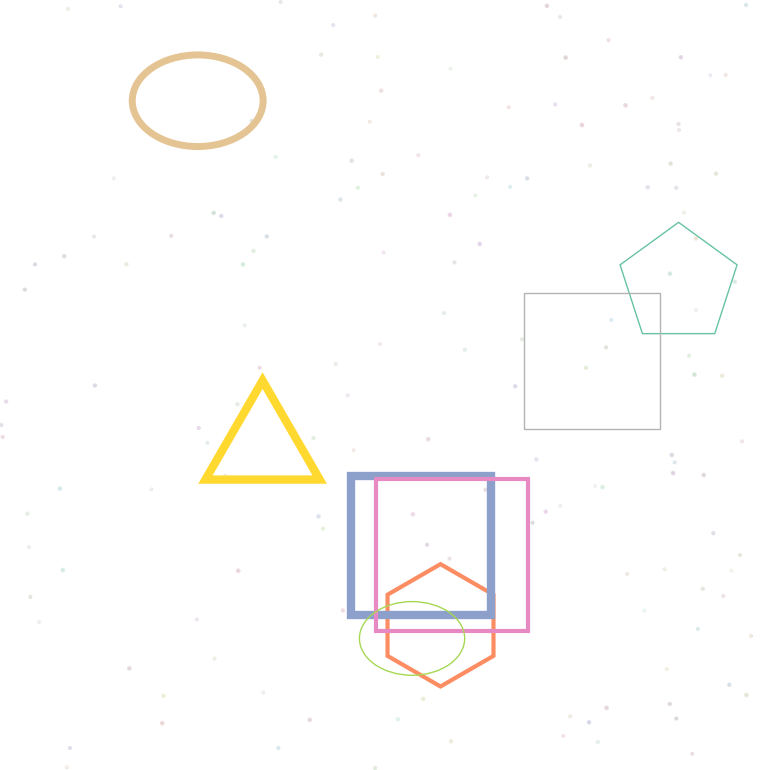[{"shape": "pentagon", "thickness": 0.5, "radius": 0.4, "center": [0.881, 0.631]}, {"shape": "hexagon", "thickness": 1.5, "radius": 0.4, "center": [0.572, 0.188]}, {"shape": "square", "thickness": 3, "radius": 0.45, "center": [0.547, 0.291]}, {"shape": "square", "thickness": 1.5, "radius": 0.5, "center": [0.587, 0.279]}, {"shape": "oval", "thickness": 0.5, "radius": 0.34, "center": [0.535, 0.171]}, {"shape": "triangle", "thickness": 3, "radius": 0.43, "center": [0.341, 0.42]}, {"shape": "oval", "thickness": 2.5, "radius": 0.42, "center": [0.257, 0.869]}, {"shape": "square", "thickness": 0.5, "radius": 0.44, "center": [0.769, 0.531]}]